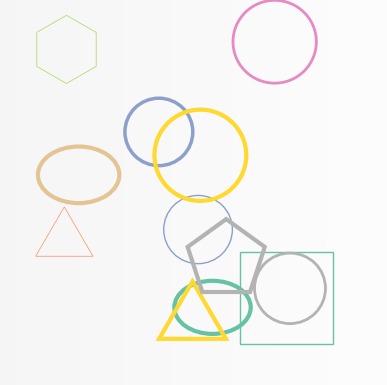[{"shape": "square", "thickness": 1, "radius": 0.6, "center": [0.74, 0.226]}, {"shape": "oval", "thickness": 3, "radius": 0.49, "center": [0.548, 0.202]}, {"shape": "triangle", "thickness": 0.5, "radius": 0.43, "center": [0.166, 0.377]}, {"shape": "circle", "thickness": 1, "radius": 0.44, "center": [0.511, 0.404]}, {"shape": "circle", "thickness": 2.5, "radius": 0.44, "center": [0.41, 0.657]}, {"shape": "circle", "thickness": 2, "radius": 0.54, "center": [0.709, 0.892]}, {"shape": "hexagon", "thickness": 0.5, "radius": 0.44, "center": [0.172, 0.872]}, {"shape": "circle", "thickness": 3, "radius": 0.59, "center": [0.517, 0.597]}, {"shape": "triangle", "thickness": 3, "radius": 0.5, "center": [0.497, 0.17]}, {"shape": "oval", "thickness": 3, "radius": 0.53, "center": [0.203, 0.546]}, {"shape": "circle", "thickness": 2, "radius": 0.46, "center": [0.748, 0.251]}, {"shape": "pentagon", "thickness": 3, "radius": 0.52, "center": [0.584, 0.326]}]